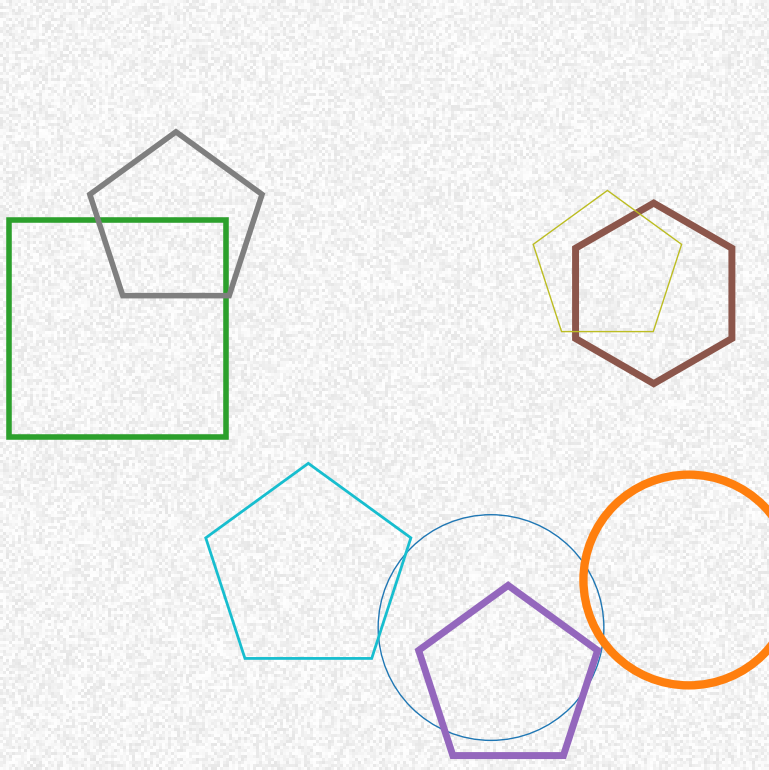[{"shape": "circle", "thickness": 0.5, "radius": 0.73, "center": [0.638, 0.185]}, {"shape": "circle", "thickness": 3, "radius": 0.68, "center": [0.895, 0.247]}, {"shape": "square", "thickness": 2, "radius": 0.71, "center": [0.153, 0.573]}, {"shape": "pentagon", "thickness": 2.5, "radius": 0.61, "center": [0.66, 0.118]}, {"shape": "hexagon", "thickness": 2.5, "radius": 0.59, "center": [0.849, 0.619]}, {"shape": "pentagon", "thickness": 2, "radius": 0.59, "center": [0.229, 0.711]}, {"shape": "pentagon", "thickness": 0.5, "radius": 0.51, "center": [0.789, 0.651]}, {"shape": "pentagon", "thickness": 1, "radius": 0.7, "center": [0.4, 0.258]}]